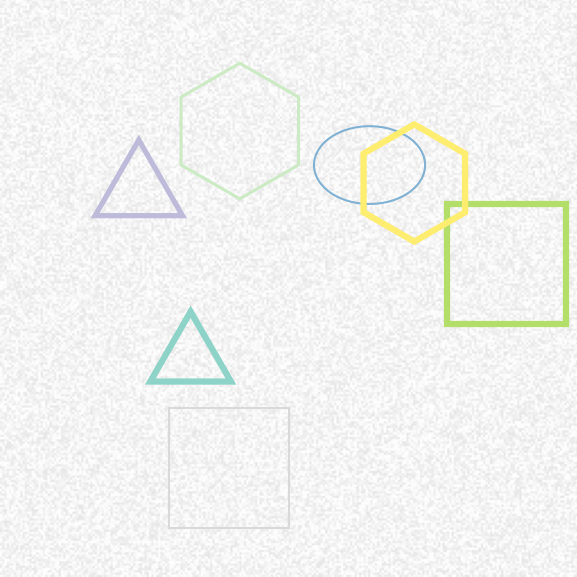[{"shape": "triangle", "thickness": 3, "radius": 0.4, "center": [0.33, 0.379]}, {"shape": "triangle", "thickness": 2.5, "radius": 0.44, "center": [0.24, 0.669]}, {"shape": "oval", "thickness": 1, "radius": 0.48, "center": [0.64, 0.713]}, {"shape": "square", "thickness": 3, "radius": 0.52, "center": [0.877, 0.542]}, {"shape": "square", "thickness": 1, "radius": 0.52, "center": [0.397, 0.189]}, {"shape": "hexagon", "thickness": 1.5, "radius": 0.59, "center": [0.415, 0.772]}, {"shape": "hexagon", "thickness": 3, "radius": 0.51, "center": [0.717, 0.682]}]